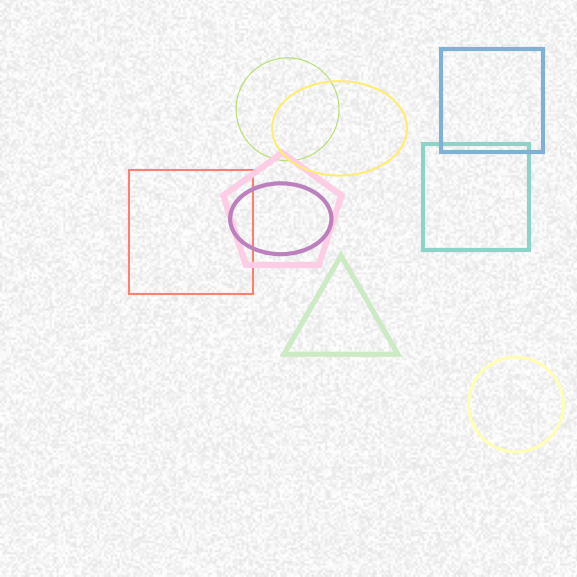[{"shape": "square", "thickness": 2, "radius": 0.46, "center": [0.824, 0.658]}, {"shape": "circle", "thickness": 1.5, "radius": 0.41, "center": [0.893, 0.299]}, {"shape": "square", "thickness": 1, "radius": 0.54, "center": [0.33, 0.597]}, {"shape": "square", "thickness": 2, "radius": 0.45, "center": [0.852, 0.825]}, {"shape": "circle", "thickness": 0.5, "radius": 0.45, "center": [0.498, 0.81]}, {"shape": "pentagon", "thickness": 3, "radius": 0.54, "center": [0.489, 0.627]}, {"shape": "oval", "thickness": 2, "radius": 0.44, "center": [0.486, 0.62]}, {"shape": "triangle", "thickness": 2.5, "radius": 0.57, "center": [0.59, 0.443]}, {"shape": "oval", "thickness": 1, "radius": 0.58, "center": [0.588, 0.777]}]